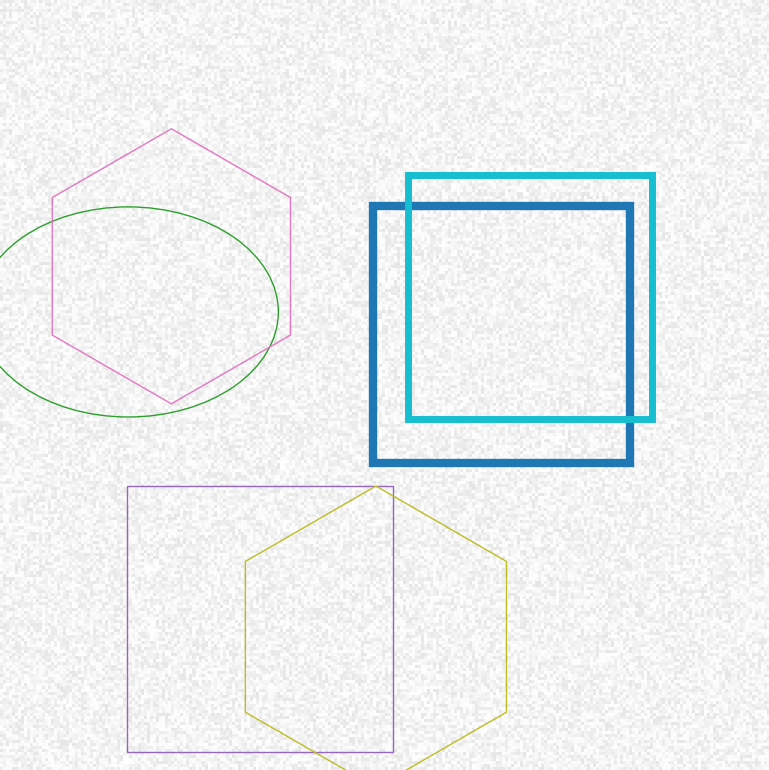[{"shape": "square", "thickness": 3, "radius": 0.83, "center": [0.651, 0.565]}, {"shape": "oval", "thickness": 0.5, "radius": 0.97, "center": [0.167, 0.595]}, {"shape": "square", "thickness": 0.5, "radius": 0.86, "center": [0.337, 0.196]}, {"shape": "hexagon", "thickness": 0.5, "radius": 0.89, "center": [0.223, 0.654]}, {"shape": "hexagon", "thickness": 0.5, "radius": 0.98, "center": [0.488, 0.173]}, {"shape": "square", "thickness": 2.5, "radius": 0.79, "center": [0.688, 0.614]}]